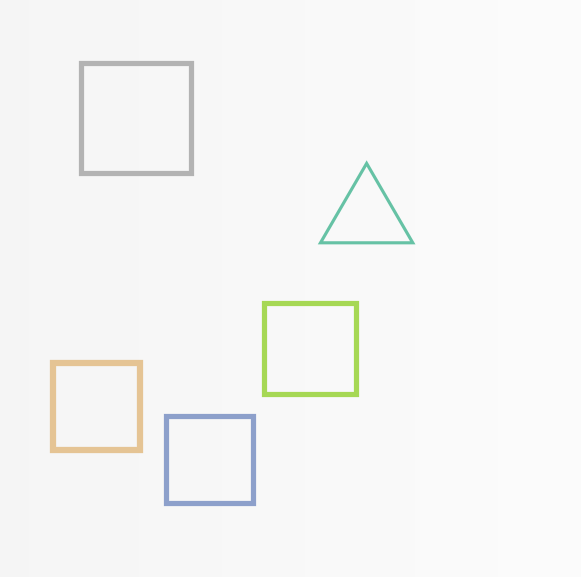[{"shape": "triangle", "thickness": 1.5, "radius": 0.46, "center": [0.631, 0.625]}, {"shape": "square", "thickness": 2.5, "radius": 0.38, "center": [0.36, 0.203]}, {"shape": "square", "thickness": 2.5, "radius": 0.4, "center": [0.534, 0.396]}, {"shape": "square", "thickness": 3, "radius": 0.37, "center": [0.166, 0.295]}, {"shape": "square", "thickness": 2.5, "radius": 0.48, "center": [0.234, 0.794]}]